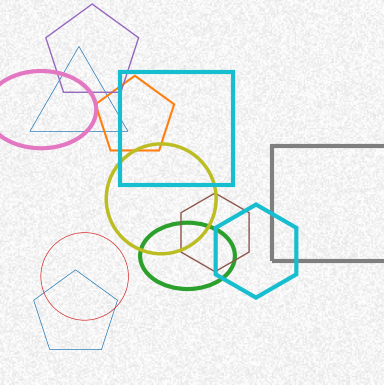[{"shape": "pentagon", "thickness": 0.5, "radius": 0.57, "center": [0.196, 0.185]}, {"shape": "triangle", "thickness": 0.5, "radius": 0.74, "center": [0.205, 0.732]}, {"shape": "pentagon", "thickness": 1.5, "radius": 0.54, "center": [0.35, 0.696]}, {"shape": "oval", "thickness": 3, "radius": 0.62, "center": [0.487, 0.335]}, {"shape": "circle", "thickness": 0.5, "radius": 0.57, "center": [0.22, 0.282]}, {"shape": "pentagon", "thickness": 1, "radius": 0.63, "center": [0.239, 0.863]}, {"shape": "hexagon", "thickness": 1, "radius": 0.51, "center": [0.559, 0.396]}, {"shape": "oval", "thickness": 3, "radius": 0.72, "center": [0.107, 0.715]}, {"shape": "square", "thickness": 3, "radius": 0.75, "center": [0.856, 0.471]}, {"shape": "circle", "thickness": 2.5, "radius": 0.71, "center": [0.419, 0.484]}, {"shape": "square", "thickness": 3, "radius": 0.74, "center": [0.459, 0.667]}, {"shape": "hexagon", "thickness": 3, "radius": 0.6, "center": [0.665, 0.348]}]